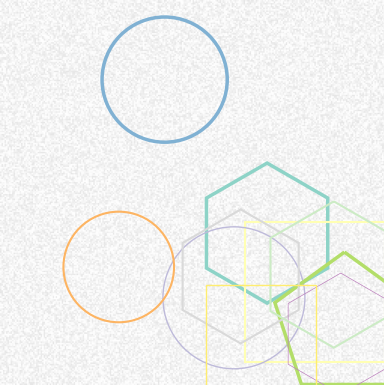[{"shape": "hexagon", "thickness": 2.5, "radius": 0.91, "center": [0.694, 0.395]}, {"shape": "square", "thickness": 1.5, "radius": 0.91, "center": [0.818, 0.241]}, {"shape": "circle", "thickness": 1, "radius": 0.92, "center": [0.608, 0.226]}, {"shape": "circle", "thickness": 2.5, "radius": 0.81, "center": [0.428, 0.793]}, {"shape": "circle", "thickness": 1.5, "radius": 0.72, "center": [0.308, 0.307]}, {"shape": "pentagon", "thickness": 2.5, "radius": 0.95, "center": [0.895, 0.155]}, {"shape": "hexagon", "thickness": 1.5, "radius": 0.87, "center": [0.625, 0.282]}, {"shape": "hexagon", "thickness": 0.5, "radius": 0.79, "center": [0.885, 0.133]}, {"shape": "hexagon", "thickness": 1.5, "radius": 0.95, "center": [0.867, 0.287]}, {"shape": "square", "thickness": 1, "radius": 0.71, "center": [0.677, 0.118]}]